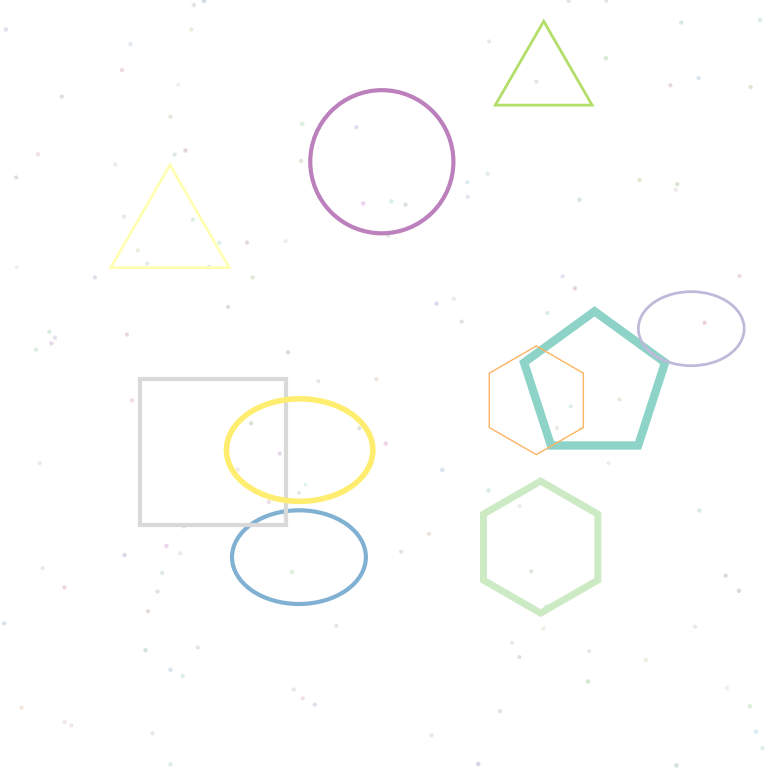[{"shape": "pentagon", "thickness": 3, "radius": 0.48, "center": [0.772, 0.499]}, {"shape": "triangle", "thickness": 1, "radius": 0.44, "center": [0.221, 0.697]}, {"shape": "oval", "thickness": 1, "radius": 0.34, "center": [0.898, 0.573]}, {"shape": "oval", "thickness": 1.5, "radius": 0.43, "center": [0.388, 0.276]}, {"shape": "hexagon", "thickness": 0.5, "radius": 0.35, "center": [0.697, 0.48]}, {"shape": "triangle", "thickness": 1, "radius": 0.36, "center": [0.706, 0.9]}, {"shape": "square", "thickness": 1.5, "radius": 0.48, "center": [0.277, 0.413]}, {"shape": "circle", "thickness": 1.5, "radius": 0.46, "center": [0.496, 0.79]}, {"shape": "hexagon", "thickness": 2.5, "radius": 0.43, "center": [0.702, 0.289]}, {"shape": "oval", "thickness": 2, "radius": 0.48, "center": [0.389, 0.415]}]